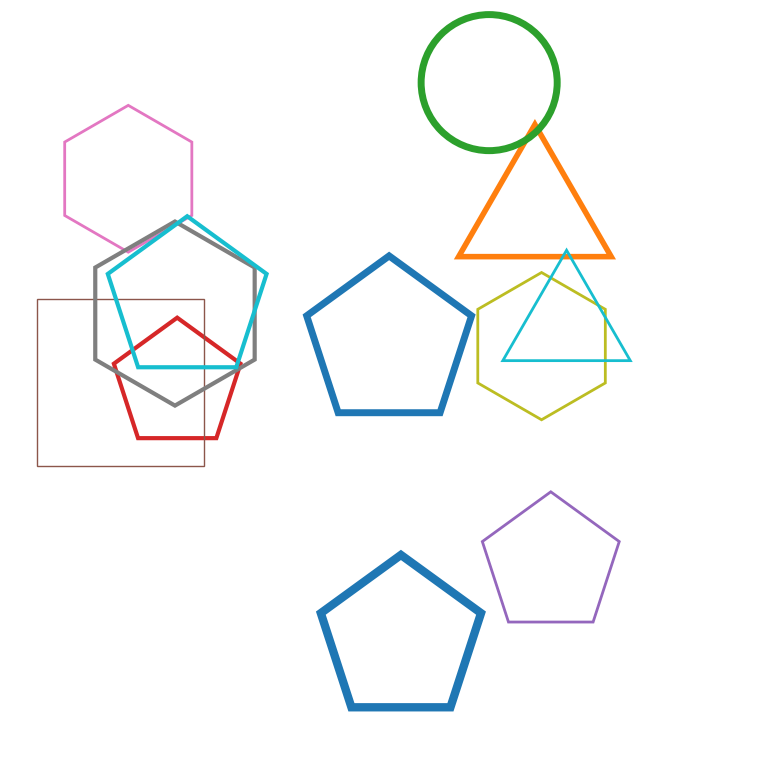[{"shape": "pentagon", "thickness": 3, "radius": 0.55, "center": [0.521, 0.17]}, {"shape": "pentagon", "thickness": 2.5, "radius": 0.56, "center": [0.505, 0.555]}, {"shape": "triangle", "thickness": 2, "radius": 0.57, "center": [0.695, 0.724]}, {"shape": "circle", "thickness": 2.5, "radius": 0.44, "center": [0.635, 0.893]}, {"shape": "pentagon", "thickness": 1.5, "radius": 0.43, "center": [0.23, 0.501]}, {"shape": "pentagon", "thickness": 1, "radius": 0.47, "center": [0.715, 0.268]}, {"shape": "square", "thickness": 0.5, "radius": 0.54, "center": [0.156, 0.503]}, {"shape": "hexagon", "thickness": 1, "radius": 0.48, "center": [0.167, 0.768]}, {"shape": "hexagon", "thickness": 1.5, "radius": 0.6, "center": [0.227, 0.593]}, {"shape": "hexagon", "thickness": 1, "radius": 0.48, "center": [0.703, 0.55]}, {"shape": "triangle", "thickness": 1, "radius": 0.48, "center": [0.736, 0.579]}, {"shape": "pentagon", "thickness": 1.5, "radius": 0.54, "center": [0.243, 0.611]}]